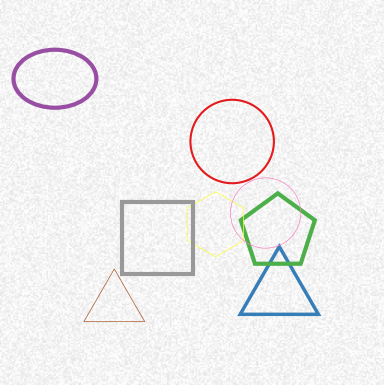[{"shape": "circle", "thickness": 1.5, "radius": 0.54, "center": [0.603, 0.632]}, {"shape": "triangle", "thickness": 2.5, "radius": 0.59, "center": [0.725, 0.242]}, {"shape": "pentagon", "thickness": 3, "radius": 0.51, "center": [0.722, 0.397]}, {"shape": "oval", "thickness": 3, "radius": 0.54, "center": [0.143, 0.796]}, {"shape": "hexagon", "thickness": 0.5, "radius": 0.42, "center": [0.56, 0.418]}, {"shape": "triangle", "thickness": 0.5, "radius": 0.46, "center": [0.297, 0.21]}, {"shape": "circle", "thickness": 0.5, "radius": 0.46, "center": [0.69, 0.447]}, {"shape": "square", "thickness": 3, "radius": 0.47, "center": [0.409, 0.382]}]